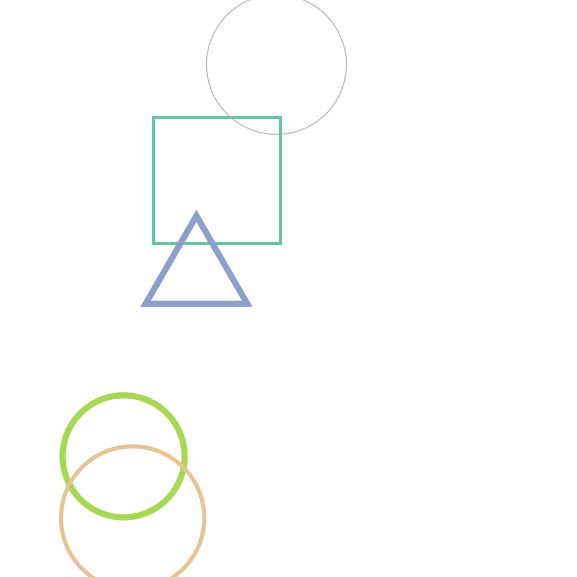[{"shape": "square", "thickness": 1.5, "radius": 0.55, "center": [0.374, 0.687]}, {"shape": "triangle", "thickness": 3, "radius": 0.51, "center": [0.34, 0.524]}, {"shape": "circle", "thickness": 3, "radius": 0.53, "center": [0.214, 0.209]}, {"shape": "circle", "thickness": 2, "radius": 0.62, "center": [0.23, 0.102]}, {"shape": "circle", "thickness": 0.5, "radius": 0.61, "center": [0.479, 0.888]}]